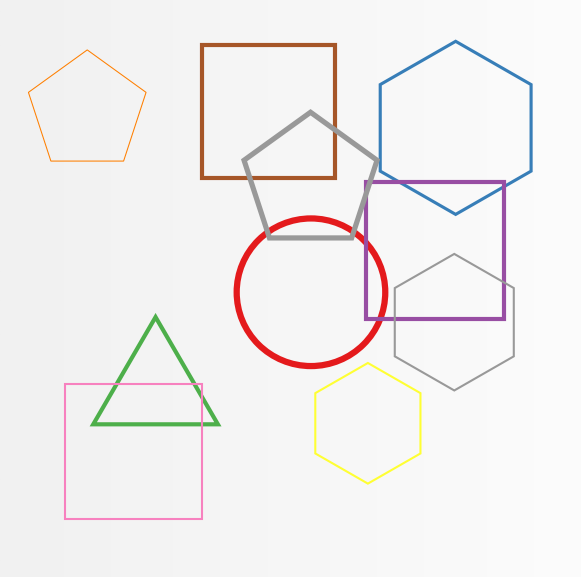[{"shape": "circle", "thickness": 3, "radius": 0.64, "center": [0.535, 0.493]}, {"shape": "hexagon", "thickness": 1.5, "radius": 0.75, "center": [0.784, 0.778]}, {"shape": "triangle", "thickness": 2, "radius": 0.62, "center": [0.268, 0.326]}, {"shape": "square", "thickness": 2, "radius": 0.59, "center": [0.748, 0.566]}, {"shape": "pentagon", "thickness": 0.5, "radius": 0.53, "center": [0.15, 0.806]}, {"shape": "hexagon", "thickness": 1, "radius": 0.52, "center": [0.633, 0.266]}, {"shape": "square", "thickness": 2, "radius": 0.58, "center": [0.462, 0.806]}, {"shape": "square", "thickness": 1, "radius": 0.59, "center": [0.23, 0.217]}, {"shape": "hexagon", "thickness": 1, "radius": 0.59, "center": [0.782, 0.441]}, {"shape": "pentagon", "thickness": 2.5, "radius": 0.6, "center": [0.534, 0.684]}]